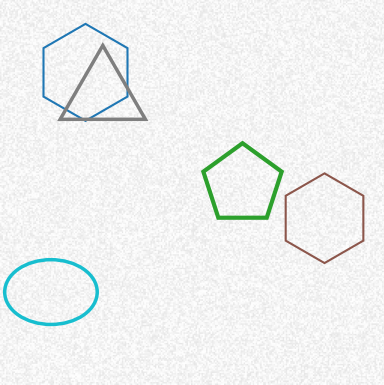[{"shape": "hexagon", "thickness": 1.5, "radius": 0.63, "center": [0.222, 0.812]}, {"shape": "pentagon", "thickness": 3, "radius": 0.53, "center": [0.63, 0.521]}, {"shape": "hexagon", "thickness": 1.5, "radius": 0.58, "center": [0.843, 0.433]}, {"shape": "triangle", "thickness": 2.5, "radius": 0.64, "center": [0.267, 0.754]}, {"shape": "oval", "thickness": 2.5, "radius": 0.6, "center": [0.132, 0.241]}]